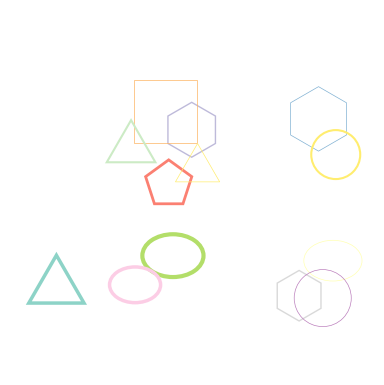[{"shape": "triangle", "thickness": 2.5, "radius": 0.41, "center": [0.147, 0.254]}, {"shape": "oval", "thickness": 0.5, "radius": 0.38, "center": [0.865, 0.323]}, {"shape": "hexagon", "thickness": 1, "radius": 0.36, "center": [0.498, 0.663]}, {"shape": "pentagon", "thickness": 2, "radius": 0.32, "center": [0.438, 0.522]}, {"shape": "hexagon", "thickness": 0.5, "radius": 0.42, "center": [0.827, 0.691]}, {"shape": "square", "thickness": 0.5, "radius": 0.4, "center": [0.43, 0.71]}, {"shape": "oval", "thickness": 3, "radius": 0.4, "center": [0.449, 0.336]}, {"shape": "oval", "thickness": 2.5, "radius": 0.33, "center": [0.351, 0.26]}, {"shape": "hexagon", "thickness": 1, "radius": 0.33, "center": [0.777, 0.232]}, {"shape": "circle", "thickness": 0.5, "radius": 0.37, "center": [0.838, 0.226]}, {"shape": "triangle", "thickness": 1.5, "radius": 0.36, "center": [0.34, 0.615]}, {"shape": "triangle", "thickness": 0.5, "radius": 0.33, "center": [0.513, 0.561]}, {"shape": "circle", "thickness": 1.5, "radius": 0.32, "center": [0.872, 0.598]}]